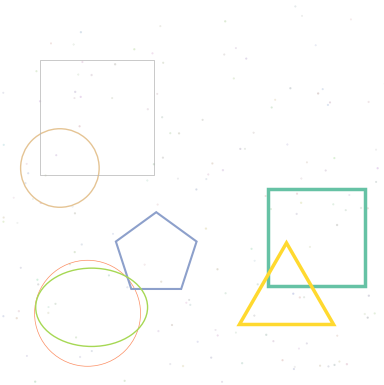[{"shape": "square", "thickness": 2.5, "radius": 0.63, "center": [0.823, 0.384]}, {"shape": "circle", "thickness": 0.5, "radius": 0.69, "center": [0.227, 0.186]}, {"shape": "pentagon", "thickness": 1.5, "radius": 0.55, "center": [0.406, 0.339]}, {"shape": "oval", "thickness": 1, "radius": 0.73, "center": [0.238, 0.202]}, {"shape": "triangle", "thickness": 2.5, "radius": 0.71, "center": [0.744, 0.228]}, {"shape": "circle", "thickness": 1, "radius": 0.51, "center": [0.156, 0.564]}, {"shape": "square", "thickness": 0.5, "radius": 0.74, "center": [0.253, 0.695]}]